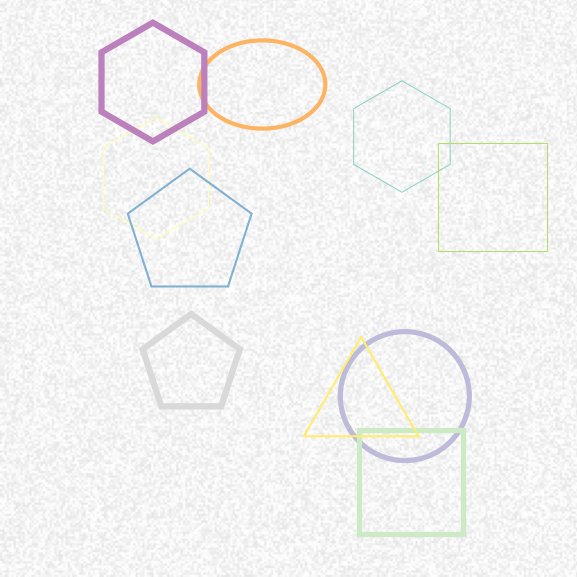[{"shape": "hexagon", "thickness": 0.5, "radius": 0.48, "center": [0.696, 0.763]}, {"shape": "hexagon", "thickness": 0.5, "radius": 0.53, "center": [0.27, 0.691]}, {"shape": "circle", "thickness": 2.5, "radius": 0.56, "center": [0.701, 0.313]}, {"shape": "pentagon", "thickness": 1, "radius": 0.56, "center": [0.328, 0.594]}, {"shape": "oval", "thickness": 2, "radius": 0.55, "center": [0.454, 0.853]}, {"shape": "square", "thickness": 0.5, "radius": 0.47, "center": [0.853, 0.658]}, {"shape": "pentagon", "thickness": 3, "radius": 0.44, "center": [0.331, 0.367]}, {"shape": "hexagon", "thickness": 3, "radius": 0.51, "center": [0.265, 0.857]}, {"shape": "square", "thickness": 2.5, "radius": 0.45, "center": [0.711, 0.164]}, {"shape": "triangle", "thickness": 1, "radius": 0.57, "center": [0.625, 0.301]}]